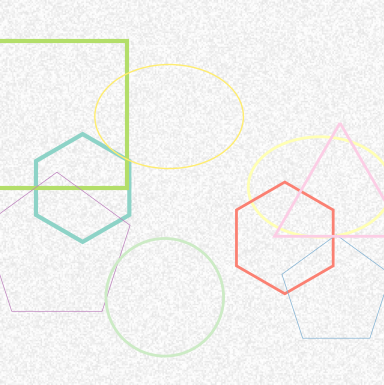[{"shape": "hexagon", "thickness": 3, "radius": 0.7, "center": [0.215, 0.512]}, {"shape": "oval", "thickness": 2, "radius": 0.93, "center": [0.831, 0.514]}, {"shape": "hexagon", "thickness": 2, "radius": 0.73, "center": [0.74, 0.382]}, {"shape": "pentagon", "thickness": 0.5, "radius": 0.74, "center": [0.873, 0.242]}, {"shape": "square", "thickness": 3, "radius": 0.96, "center": [0.139, 0.703]}, {"shape": "triangle", "thickness": 2, "radius": 0.98, "center": [0.883, 0.484]}, {"shape": "pentagon", "thickness": 0.5, "radius": 1.0, "center": [0.148, 0.353]}, {"shape": "circle", "thickness": 2, "radius": 0.76, "center": [0.428, 0.228]}, {"shape": "oval", "thickness": 1, "radius": 0.97, "center": [0.439, 0.697]}]